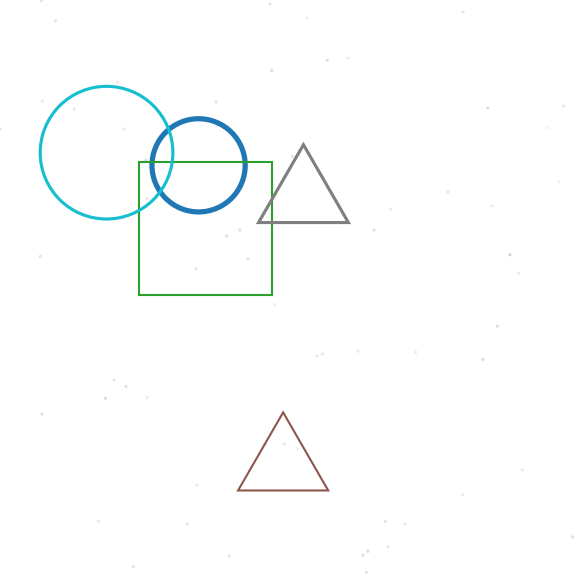[{"shape": "circle", "thickness": 2.5, "radius": 0.4, "center": [0.344, 0.713]}, {"shape": "square", "thickness": 1, "radius": 0.58, "center": [0.355, 0.603]}, {"shape": "triangle", "thickness": 1, "radius": 0.45, "center": [0.49, 0.195]}, {"shape": "triangle", "thickness": 1.5, "radius": 0.45, "center": [0.525, 0.659]}, {"shape": "circle", "thickness": 1.5, "radius": 0.57, "center": [0.184, 0.735]}]